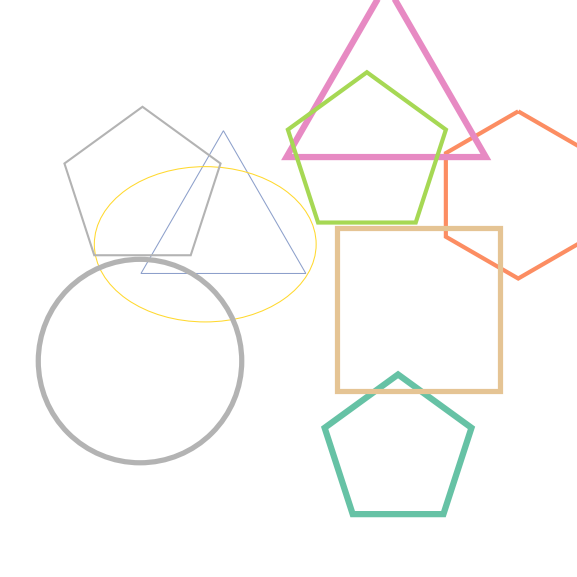[{"shape": "pentagon", "thickness": 3, "radius": 0.67, "center": [0.689, 0.217]}, {"shape": "hexagon", "thickness": 2, "radius": 0.72, "center": [0.897, 0.662]}, {"shape": "triangle", "thickness": 0.5, "radius": 0.82, "center": [0.387, 0.608]}, {"shape": "triangle", "thickness": 3, "radius": 1.0, "center": [0.669, 0.827]}, {"shape": "pentagon", "thickness": 2, "radius": 0.72, "center": [0.635, 0.73]}, {"shape": "oval", "thickness": 0.5, "radius": 0.96, "center": [0.355, 0.576]}, {"shape": "square", "thickness": 2.5, "radius": 0.71, "center": [0.724, 0.463]}, {"shape": "pentagon", "thickness": 1, "radius": 0.71, "center": [0.247, 0.672]}, {"shape": "circle", "thickness": 2.5, "radius": 0.88, "center": [0.242, 0.374]}]